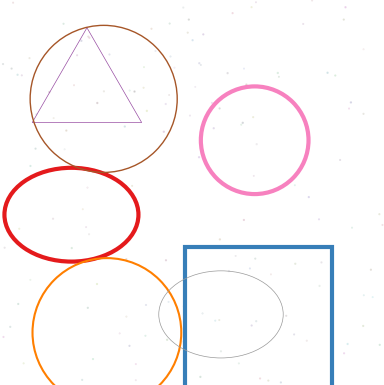[{"shape": "oval", "thickness": 3, "radius": 0.87, "center": [0.186, 0.442]}, {"shape": "square", "thickness": 3, "radius": 0.96, "center": [0.671, 0.167]}, {"shape": "triangle", "thickness": 0.5, "radius": 0.82, "center": [0.226, 0.764]}, {"shape": "circle", "thickness": 1.5, "radius": 0.97, "center": [0.278, 0.136]}, {"shape": "circle", "thickness": 1, "radius": 0.95, "center": [0.269, 0.743]}, {"shape": "circle", "thickness": 3, "radius": 0.7, "center": [0.662, 0.636]}, {"shape": "oval", "thickness": 0.5, "radius": 0.81, "center": [0.574, 0.183]}]